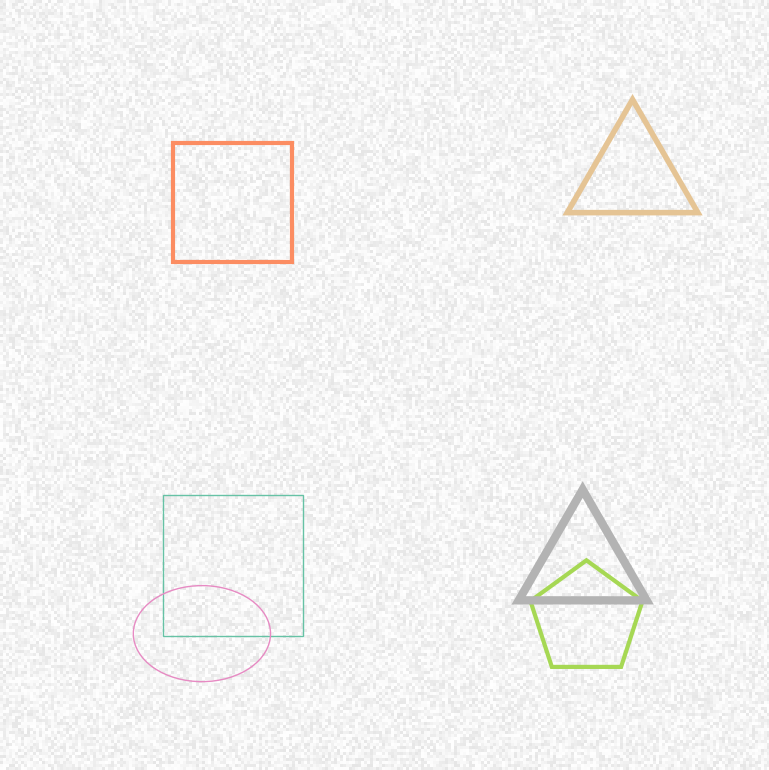[{"shape": "square", "thickness": 0.5, "radius": 0.46, "center": [0.303, 0.266]}, {"shape": "square", "thickness": 1.5, "radius": 0.38, "center": [0.302, 0.737]}, {"shape": "oval", "thickness": 0.5, "radius": 0.45, "center": [0.262, 0.177]}, {"shape": "pentagon", "thickness": 1.5, "radius": 0.38, "center": [0.762, 0.196]}, {"shape": "triangle", "thickness": 2, "radius": 0.49, "center": [0.822, 0.773]}, {"shape": "triangle", "thickness": 3, "radius": 0.48, "center": [0.757, 0.268]}]